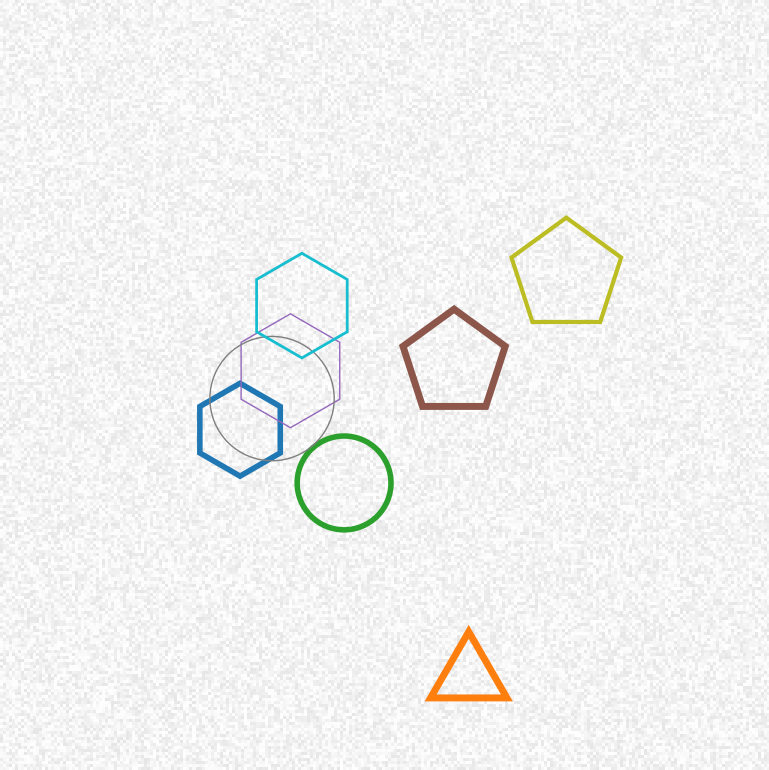[{"shape": "hexagon", "thickness": 2, "radius": 0.3, "center": [0.312, 0.442]}, {"shape": "triangle", "thickness": 2.5, "radius": 0.29, "center": [0.609, 0.122]}, {"shape": "circle", "thickness": 2, "radius": 0.3, "center": [0.447, 0.373]}, {"shape": "hexagon", "thickness": 0.5, "radius": 0.37, "center": [0.377, 0.518]}, {"shape": "pentagon", "thickness": 2.5, "radius": 0.35, "center": [0.59, 0.529]}, {"shape": "circle", "thickness": 0.5, "radius": 0.4, "center": [0.353, 0.482]}, {"shape": "pentagon", "thickness": 1.5, "radius": 0.37, "center": [0.735, 0.642]}, {"shape": "hexagon", "thickness": 1, "radius": 0.34, "center": [0.392, 0.603]}]